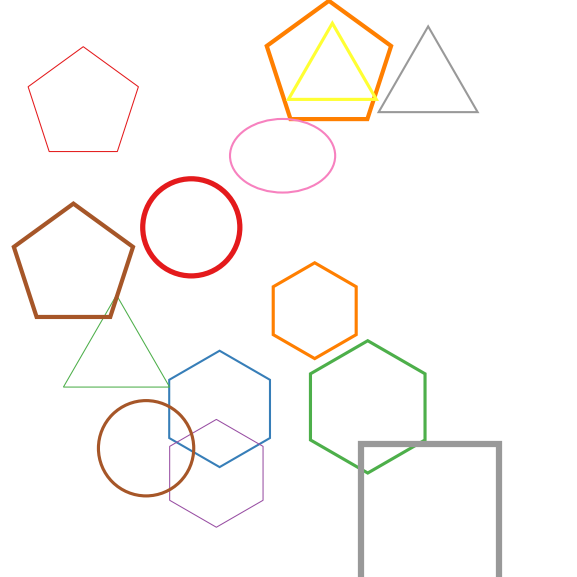[{"shape": "circle", "thickness": 2.5, "radius": 0.42, "center": [0.331, 0.605]}, {"shape": "pentagon", "thickness": 0.5, "radius": 0.5, "center": [0.144, 0.818]}, {"shape": "hexagon", "thickness": 1, "radius": 0.5, "center": [0.38, 0.291]}, {"shape": "triangle", "thickness": 0.5, "radius": 0.53, "center": [0.202, 0.382]}, {"shape": "hexagon", "thickness": 1.5, "radius": 0.57, "center": [0.637, 0.295]}, {"shape": "hexagon", "thickness": 0.5, "radius": 0.47, "center": [0.375, 0.18]}, {"shape": "pentagon", "thickness": 2, "radius": 0.57, "center": [0.57, 0.885]}, {"shape": "hexagon", "thickness": 1.5, "radius": 0.41, "center": [0.545, 0.461]}, {"shape": "triangle", "thickness": 1.5, "radius": 0.44, "center": [0.576, 0.871]}, {"shape": "circle", "thickness": 1.5, "radius": 0.41, "center": [0.253, 0.223]}, {"shape": "pentagon", "thickness": 2, "radius": 0.54, "center": [0.127, 0.538]}, {"shape": "oval", "thickness": 1, "radius": 0.46, "center": [0.489, 0.729]}, {"shape": "square", "thickness": 3, "radius": 0.6, "center": [0.744, 0.111]}, {"shape": "triangle", "thickness": 1, "radius": 0.49, "center": [0.741, 0.854]}]